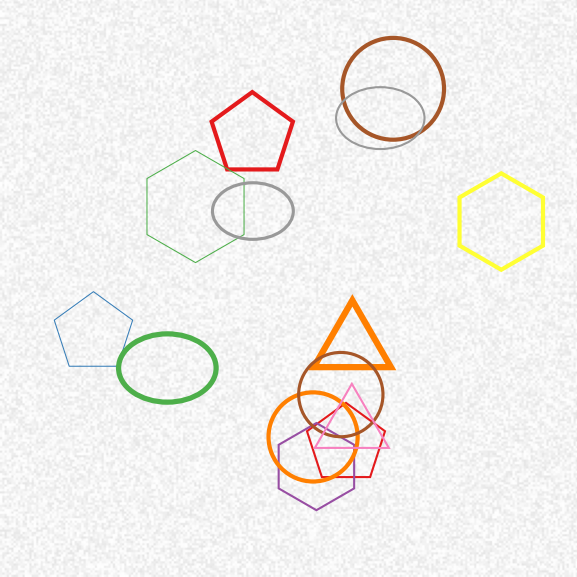[{"shape": "pentagon", "thickness": 2, "radius": 0.37, "center": [0.437, 0.766]}, {"shape": "pentagon", "thickness": 1, "radius": 0.36, "center": [0.599, 0.231]}, {"shape": "pentagon", "thickness": 0.5, "radius": 0.36, "center": [0.162, 0.423]}, {"shape": "oval", "thickness": 2.5, "radius": 0.42, "center": [0.29, 0.362]}, {"shape": "hexagon", "thickness": 0.5, "radius": 0.49, "center": [0.339, 0.641]}, {"shape": "hexagon", "thickness": 1, "radius": 0.38, "center": [0.548, 0.191]}, {"shape": "triangle", "thickness": 3, "radius": 0.39, "center": [0.61, 0.402]}, {"shape": "circle", "thickness": 2, "radius": 0.39, "center": [0.542, 0.243]}, {"shape": "hexagon", "thickness": 2, "radius": 0.42, "center": [0.868, 0.616]}, {"shape": "circle", "thickness": 2, "radius": 0.44, "center": [0.681, 0.845]}, {"shape": "circle", "thickness": 1.5, "radius": 0.36, "center": [0.59, 0.316]}, {"shape": "triangle", "thickness": 1, "radius": 0.37, "center": [0.609, 0.261]}, {"shape": "oval", "thickness": 1, "radius": 0.38, "center": [0.659, 0.795]}, {"shape": "oval", "thickness": 1.5, "radius": 0.35, "center": [0.438, 0.634]}]